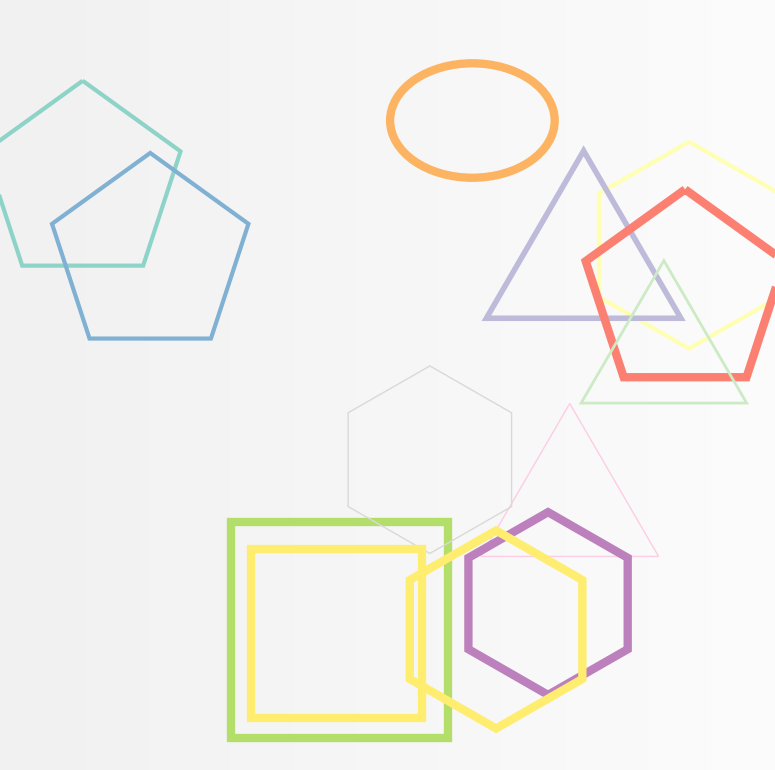[{"shape": "pentagon", "thickness": 1.5, "radius": 0.66, "center": [0.107, 0.762]}, {"shape": "hexagon", "thickness": 1.5, "radius": 0.67, "center": [0.889, 0.682]}, {"shape": "triangle", "thickness": 2, "radius": 0.72, "center": [0.753, 0.659]}, {"shape": "pentagon", "thickness": 3, "radius": 0.67, "center": [0.884, 0.619]}, {"shape": "pentagon", "thickness": 1.5, "radius": 0.67, "center": [0.194, 0.668]}, {"shape": "oval", "thickness": 3, "radius": 0.53, "center": [0.61, 0.843]}, {"shape": "square", "thickness": 3, "radius": 0.7, "center": [0.438, 0.182]}, {"shape": "triangle", "thickness": 0.5, "radius": 0.66, "center": [0.735, 0.344]}, {"shape": "hexagon", "thickness": 0.5, "radius": 0.61, "center": [0.555, 0.403]}, {"shape": "hexagon", "thickness": 3, "radius": 0.59, "center": [0.707, 0.216]}, {"shape": "triangle", "thickness": 1, "radius": 0.62, "center": [0.857, 0.538]}, {"shape": "square", "thickness": 3, "radius": 0.55, "center": [0.434, 0.177]}, {"shape": "hexagon", "thickness": 3, "radius": 0.64, "center": [0.64, 0.182]}]